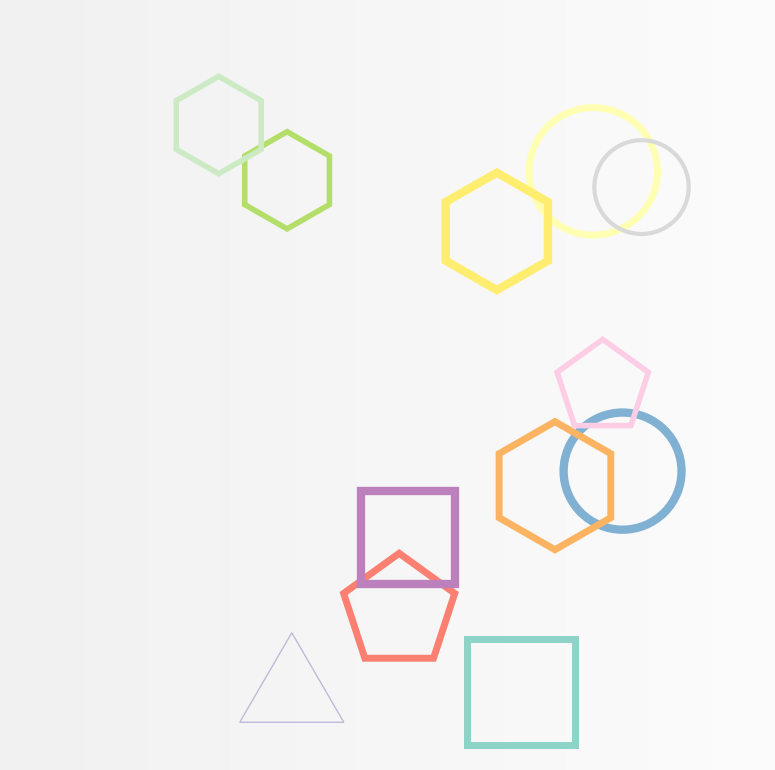[{"shape": "square", "thickness": 2.5, "radius": 0.35, "center": [0.672, 0.101]}, {"shape": "circle", "thickness": 2.5, "radius": 0.41, "center": [0.766, 0.777]}, {"shape": "triangle", "thickness": 0.5, "radius": 0.39, "center": [0.376, 0.101]}, {"shape": "pentagon", "thickness": 2.5, "radius": 0.38, "center": [0.515, 0.206]}, {"shape": "circle", "thickness": 3, "radius": 0.38, "center": [0.803, 0.388]}, {"shape": "hexagon", "thickness": 2.5, "radius": 0.42, "center": [0.716, 0.369]}, {"shape": "hexagon", "thickness": 2, "radius": 0.32, "center": [0.37, 0.766]}, {"shape": "pentagon", "thickness": 2, "radius": 0.31, "center": [0.778, 0.497]}, {"shape": "circle", "thickness": 1.5, "radius": 0.3, "center": [0.828, 0.757]}, {"shape": "square", "thickness": 3, "radius": 0.3, "center": [0.526, 0.302]}, {"shape": "hexagon", "thickness": 2, "radius": 0.32, "center": [0.282, 0.838]}, {"shape": "hexagon", "thickness": 3, "radius": 0.38, "center": [0.641, 0.7]}]